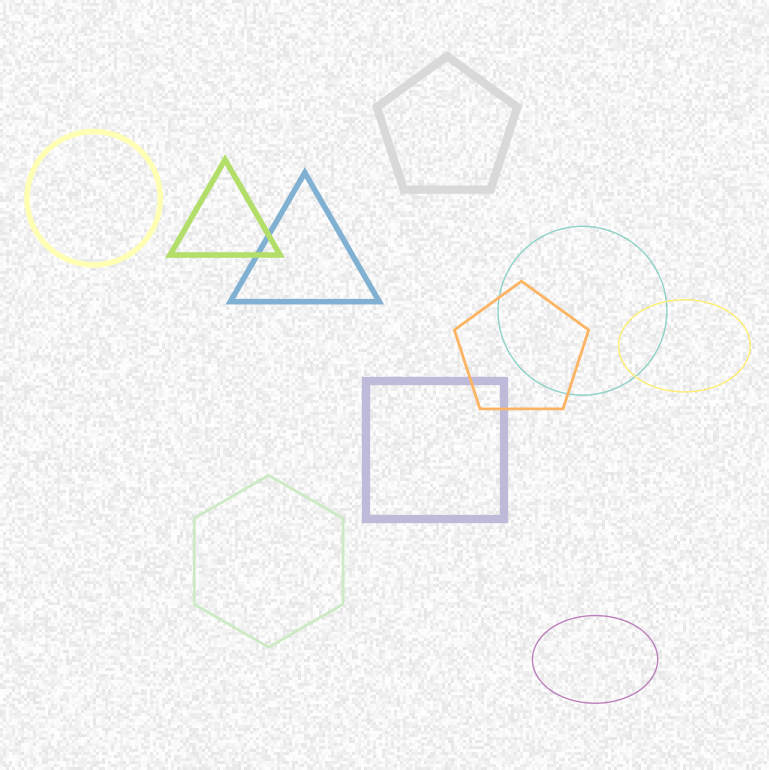[{"shape": "circle", "thickness": 0.5, "radius": 0.55, "center": [0.756, 0.596]}, {"shape": "circle", "thickness": 2, "radius": 0.43, "center": [0.122, 0.743]}, {"shape": "square", "thickness": 3, "radius": 0.45, "center": [0.565, 0.416]}, {"shape": "triangle", "thickness": 2, "radius": 0.56, "center": [0.396, 0.664]}, {"shape": "pentagon", "thickness": 1, "radius": 0.46, "center": [0.677, 0.543]}, {"shape": "triangle", "thickness": 2, "radius": 0.41, "center": [0.292, 0.71]}, {"shape": "pentagon", "thickness": 3, "radius": 0.48, "center": [0.581, 0.831]}, {"shape": "oval", "thickness": 0.5, "radius": 0.41, "center": [0.773, 0.144]}, {"shape": "hexagon", "thickness": 1, "radius": 0.56, "center": [0.349, 0.271]}, {"shape": "oval", "thickness": 0.5, "radius": 0.43, "center": [0.889, 0.551]}]